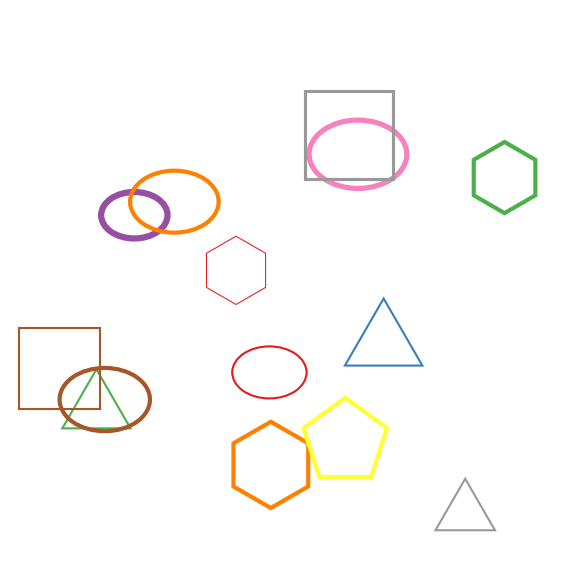[{"shape": "hexagon", "thickness": 0.5, "radius": 0.3, "center": [0.409, 0.531]}, {"shape": "oval", "thickness": 1, "radius": 0.32, "center": [0.466, 0.354]}, {"shape": "triangle", "thickness": 1, "radius": 0.39, "center": [0.664, 0.405]}, {"shape": "triangle", "thickness": 1, "radius": 0.34, "center": [0.167, 0.291]}, {"shape": "hexagon", "thickness": 2, "radius": 0.31, "center": [0.874, 0.692]}, {"shape": "oval", "thickness": 3, "radius": 0.29, "center": [0.233, 0.626]}, {"shape": "oval", "thickness": 2, "radius": 0.38, "center": [0.302, 0.65]}, {"shape": "hexagon", "thickness": 2, "radius": 0.37, "center": [0.469, 0.194]}, {"shape": "pentagon", "thickness": 2, "radius": 0.38, "center": [0.598, 0.234]}, {"shape": "oval", "thickness": 2, "radius": 0.39, "center": [0.181, 0.307]}, {"shape": "square", "thickness": 1, "radius": 0.35, "center": [0.103, 0.361]}, {"shape": "oval", "thickness": 2.5, "radius": 0.42, "center": [0.62, 0.732]}, {"shape": "triangle", "thickness": 1, "radius": 0.3, "center": [0.806, 0.111]}, {"shape": "square", "thickness": 1.5, "radius": 0.38, "center": [0.605, 0.765]}]